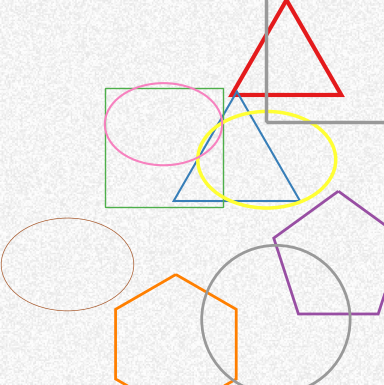[{"shape": "triangle", "thickness": 3, "radius": 0.82, "center": [0.744, 0.836]}, {"shape": "triangle", "thickness": 1.5, "radius": 0.95, "center": [0.615, 0.573]}, {"shape": "square", "thickness": 1, "radius": 0.77, "center": [0.427, 0.617]}, {"shape": "pentagon", "thickness": 2, "radius": 0.88, "center": [0.879, 0.327]}, {"shape": "hexagon", "thickness": 2, "radius": 0.9, "center": [0.457, 0.106]}, {"shape": "oval", "thickness": 2.5, "radius": 0.9, "center": [0.693, 0.585]}, {"shape": "oval", "thickness": 0.5, "radius": 0.86, "center": [0.175, 0.313]}, {"shape": "oval", "thickness": 1.5, "radius": 0.76, "center": [0.425, 0.677]}, {"shape": "circle", "thickness": 2, "radius": 0.96, "center": [0.717, 0.17]}, {"shape": "square", "thickness": 2.5, "radius": 0.86, "center": [0.862, 0.856]}]